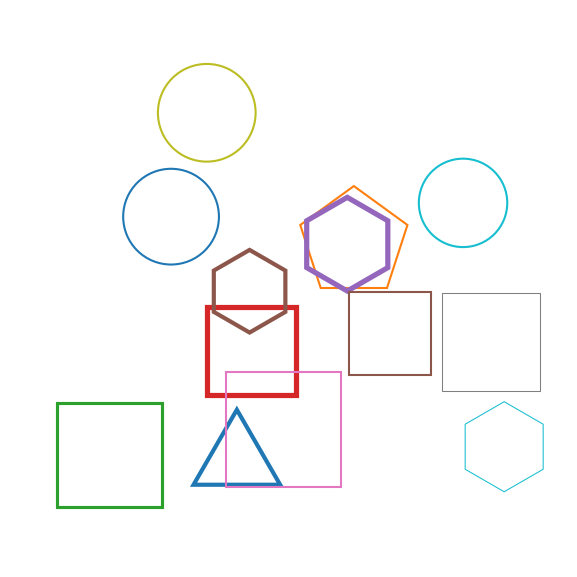[{"shape": "triangle", "thickness": 2, "radius": 0.43, "center": [0.41, 0.203]}, {"shape": "circle", "thickness": 1, "radius": 0.41, "center": [0.296, 0.624]}, {"shape": "pentagon", "thickness": 1, "radius": 0.49, "center": [0.613, 0.579]}, {"shape": "square", "thickness": 1.5, "radius": 0.45, "center": [0.189, 0.212]}, {"shape": "square", "thickness": 2.5, "radius": 0.38, "center": [0.435, 0.391]}, {"shape": "hexagon", "thickness": 2.5, "radius": 0.41, "center": [0.601, 0.576]}, {"shape": "hexagon", "thickness": 2, "radius": 0.36, "center": [0.432, 0.495]}, {"shape": "square", "thickness": 1, "radius": 0.36, "center": [0.675, 0.422]}, {"shape": "square", "thickness": 1, "radius": 0.5, "center": [0.491, 0.256]}, {"shape": "square", "thickness": 0.5, "radius": 0.42, "center": [0.851, 0.407]}, {"shape": "circle", "thickness": 1, "radius": 0.42, "center": [0.358, 0.804]}, {"shape": "circle", "thickness": 1, "radius": 0.38, "center": [0.802, 0.648]}, {"shape": "hexagon", "thickness": 0.5, "radius": 0.39, "center": [0.873, 0.226]}]